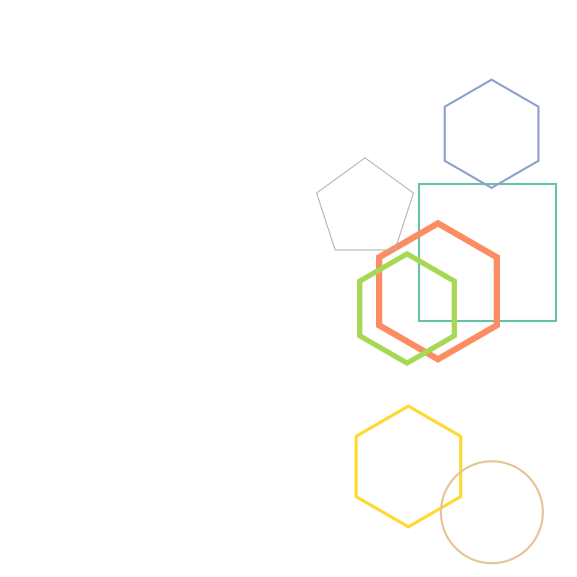[{"shape": "square", "thickness": 1, "radius": 0.59, "center": [0.845, 0.561]}, {"shape": "hexagon", "thickness": 3, "radius": 0.59, "center": [0.758, 0.495]}, {"shape": "hexagon", "thickness": 1, "radius": 0.47, "center": [0.851, 0.767]}, {"shape": "hexagon", "thickness": 2.5, "radius": 0.47, "center": [0.705, 0.465]}, {"shape": "hexagon", "thickness": 1.5, "radius": 0.52, "center": [0.707, 0.191]}, {"shape": "circle", "thickness": 1, "radius": 0.44, "center": [0.852, 0.112]}, {"shape": "pentagon", "thickness": 0.5, "radius": 0.44, "center": [0.632, 0.638]}]